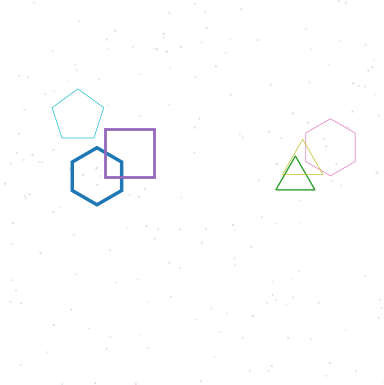[{"shape": "hexagon", "thickness": 2.5, "radius": 0.37, "center": [0.252, 0.542]}, {"shape": "triangle", "thickness": 1, "radius": 0.29, "center": [0.767, 0.536]}, {"shape": "square", "thickness": 2, "radius": 0.32, "center": [0.336, 0.603]}, {"shape": "hexagon", "thickness": 0.5, "radius": 0.37, "center": [0.858, 0.617]}, {"shape": "triangle", "thickness": 0.5, "radius": 0.31, "center": [0.786, 0.577]}, {"shape": "pentagon", "thickness": 0.5, "radius": 0.35, "center": [0.202, 0.699]}]